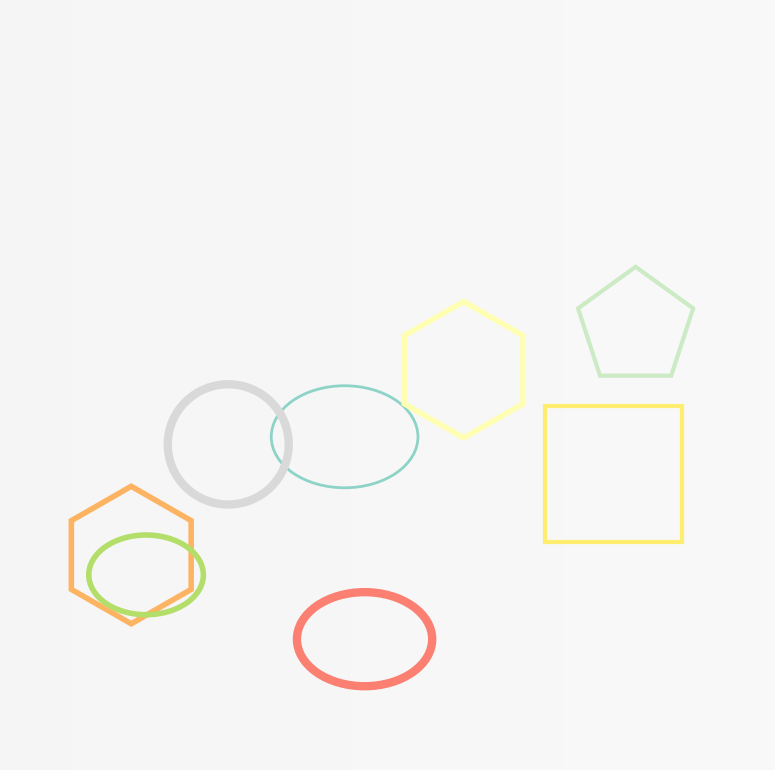[{"shape": "oval", "thickness": 1, "radius": 0.47, "center": [0.445, 0.433]}, {"shape": "hexagon", "thickness": 2, "radius": 0.44, "center": [0.598, 0.52]}, {"shape": "oval", "thickness": 3, "radius": 0.44, "center": [0.47, 0.17]}, {"shape": "hexagon", "thickness": 2, "radius": 0.45, "center": [0.169, 0.279]}, {"shape": "oval", "thickness": 2, "radius": 0.37, "center": [0.188, 0.253]}, {"shape": "circle", "thickness": 3, "radius": 0.39, "center": [0.294, 0.423]}, {"shape": "pentagon", "thickness": 1.5, "radius": 0.39, "center": [0.82, 0.575]}, {"shape": "square", "thickness": 1.5, "radius": 0.44, "center": [0.792, 0.385]}]